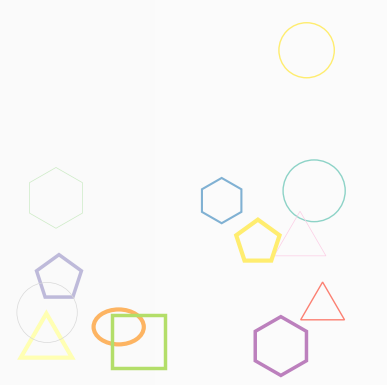[{"shape": "circle", "thickness": 1, "radius": 0.4, "center": [0.811, 0.504]}, {"shape": "triangle", "thickness": 3, "radius": 0.38, "center": [0.12, 0.109]}, {"shape": "pentagon", "thickness": 2.5, "radius": 0.3, "center": [0.152, 0.278]}, {"shape": "triangle", "thickness": 1, "radius": 0.33, "center": [0.833, 0.202]}, {"shape": "hexagon", "thickness": 1.5, "radius": 0.29, "center": [0.572, 0.479]}, {"shape": "oval", "thickness": 3, "radius": 0.32, "center": [0.306, 0.151]}, {"shape": "square", "thickness": 2.5, "radius": 0.34, "center": [0.358, 0.113]}, {"shape": "triangle", "thickness": 0.5, "radius": 0.39, "center": [0.774, 0.374]}, {"shape": "circle", "thickness": 0.5, "radius": 0.39, "center": [0.122, 0.188]}, {"shape": "hexagon", "thickness": 2.5, "radius": 0.38, "center": [0.725, 0.101]}, {"shape": "hexagon", "thickness": 0.5, "radius": 0.39, "center": [0.144, 0.486]}, {"shape": "circle", "thickness": 1, "radius": 0.36, "center": [0.791, 0.869]}, {"shape": "pentagon", "thickness": 3, "radius": 0.29, "center": [0.666, 0.371]}]